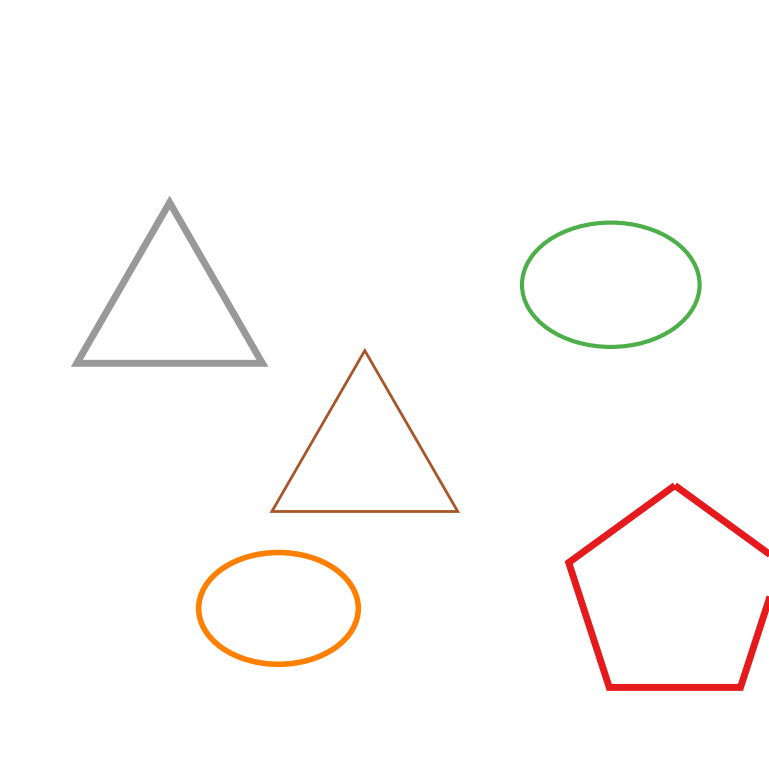[{"shape": "pentagon", "thickness": 2.5, "radius": 0.72, "center": [0.876, 0.225]}, {"shape": "oval", "thickness": 1.5, "radius": 0.58, "center": [0.793, 0.63]}, {"shape": "oval", "thickness": 2, "radius": 0.52, "center": [0.362, 0.21]}, {"shape": "triangle", "thickness": 1, "radius": 0.7, "center": [0.474, 0.405]}, {"shape": "triangle", "thickness": 2.5, "radius": 0.7, "center": [0.22, 0.598]}]